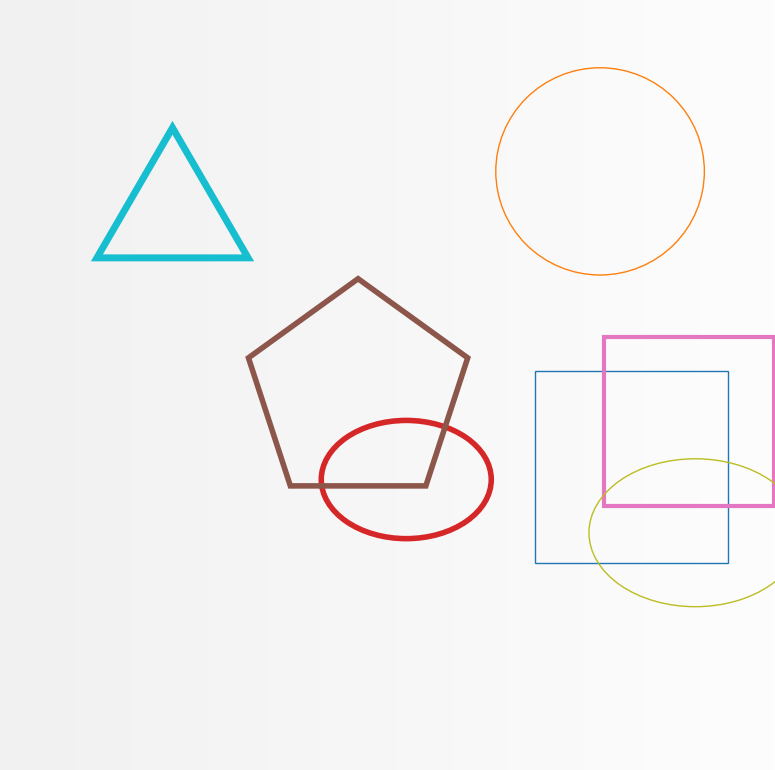[{"shape": "square", "thickness": 0.5, "radius": 0.62, "center": [0.815, 0.393]}, {"shape": "circle", "thickness": 0.5, "radius": 0.67, "center": [0.774, 0.777]}, {"shape": "oval", "thickness": 2, "radius": 0.55, "center": [0.524, 0.377]}, {"shape": "pentagon", "thickness": 2, "radius": 0.74, "center": [0.462, 0.489]}, {"shape": "square", "thickness": 1.5, "radius": 0.55, "center": [0.889, 0.453]}, {"shape": "oval", "thickness": 0.5, "radius": 0.69, "center": [0.897, 0.308]}, {"shape": "triangle", "thickness": 2.5, "radius": 0.56, "center": [0.223, 0.721]}]